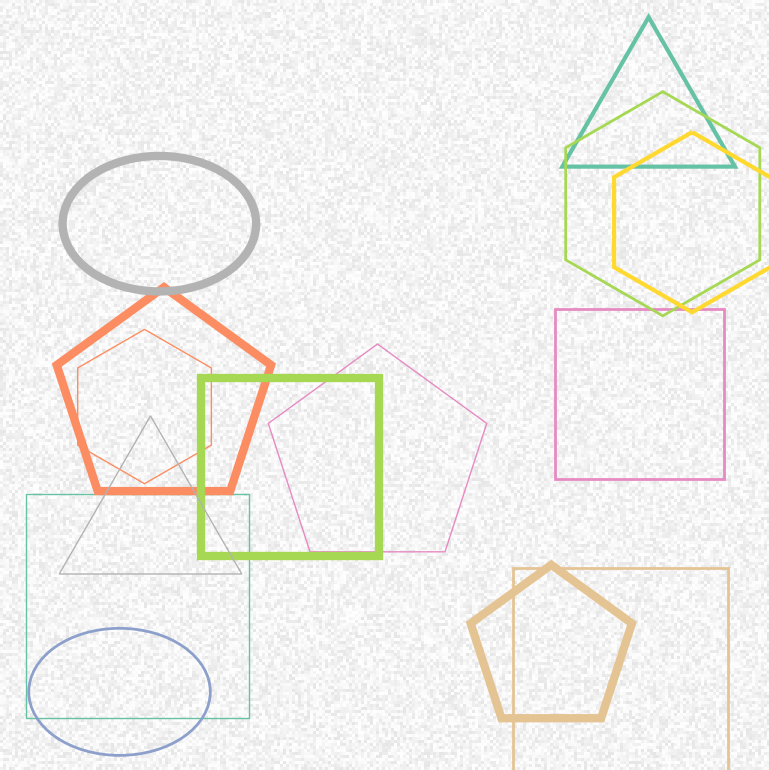[{"shape": "triangle", "thickness": 1.5, "radius": 0.65, "center": [0.842, 0.848]}, {"shape": "square", "thickness": 0.5, "radius": 0.72, "center": [0.179, 0.213]}, {"shape": "pentagon", "thickness": 3, "radius": 0.73, "center": [0.213, 0.481]}, {"shape": "hexagon", "thickness": 0.5, "radius": 0.5, "center": [0.188, 0.472]}, {"shape": "oval", "thickness": 1, "radius": 0.59, "center": [0.155, 0.101]}, {"shape": "pentagon", "thickness": 0.5, "radius": 0.75, "center": [0.49, 0.404]}, {"shape": "square", "thickness": 1, "radius": 0.55, "center": [0.831, 0.488]}, {"shape": "hexagon", "thickness": 1, "radius": 0.73, "center": [0.861, 0.735]}, {"shape": "square", "thickness": 3, "radius": 0.58, "center": [0.376, 0.393]}, {"shape": "hexagon", "thickness": 1.5, "radius": 0.58, "center": [0.899, 0.711]}, {"shape": "square", "thickness": 1, "radius": 0.7, "center": [0.806, 0.122]}, {"shape": "pentagon", "thickness": 3, "radius": 0.55, "center": [0.716, 0.156]}, {"shape": "oval", "thickness": 3, "radius": 0.63, "center": [0.207, 0.71]}, {"shape": "triangle", "thickness": 0.5, "radius": 0.68, "center": [0.195, 0.323]}]